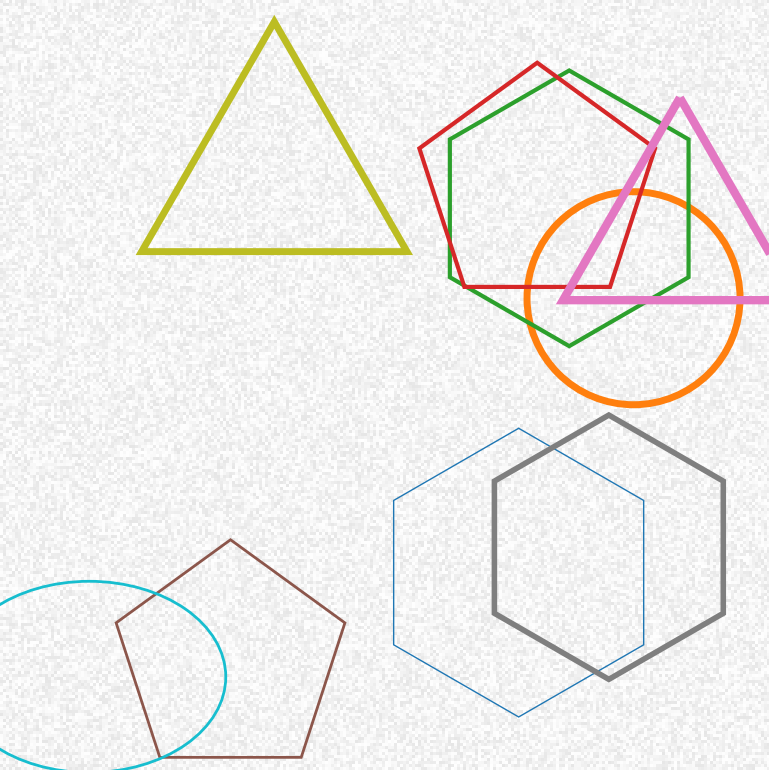[{"shape": "hexagon", "thickness": 0.5, "radius": 0.94, "center": [0.674, 0.256]}, {"shape": "circle", "thickness": 2.5, "radius": 0.69, "center": [0.823, 0.613]}, {"shape": "hexagon", "thickness": 1.5, "radius": 0.89, "center": [0.739, 0.729]}, {"shape": "pentagon", "thickness": 1.5, "radius": 0.8, "center": [0.698, 0.758]}, {"shape": "pentagon", "thickness": 1, "radius": 0.78, "center": [0.299, 0.143]}, {"shape": "triangle", "thickness": 3, "radius": 0.88, "center": [0.883, 0.698]}, {"shape": "hexagon", "thickness": 2, "radius": 0.86, "center": [0.791, 0.289]}, {"shape": "triangle", "thickness": 2.5, "radius": 0.99, "center": [0.356, 0.773]}, {"shape": "oval", "thickness": 1, "radius": 0.89, "center": [0.116, 0.121]}]